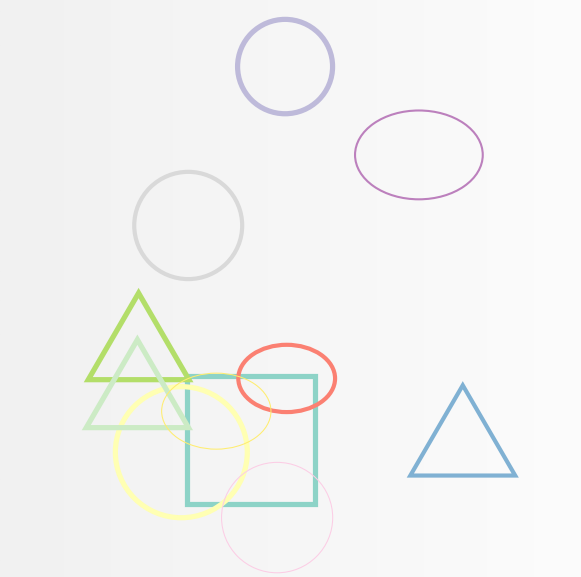[{"shape": "square", "thickness": 2.5, "radius": 0.55, "center": [0.432, 0.237]}, {"shape": "circle", "thickness": 2.5, "radius": 0.57, "center": [0.312, 0.216]}, {"shape": "circle", "thickness": 2.5, "radius": 0.41, "center": [0.49, 0.884]}, {"shape": "oval", "thickness": 2, "radius": 0.42, "center": [0.493, 0.344]}, {"shape": "triangle", "thickness": 2, "radius": 0.52, "center": [0.796, 0.228]}, {"shape": "triangle", "thickness": 2.5, "radius": 0.5, "center": [0.238, 0.392]}, {"shape": "circle", "thickness": 0.5, "radius": 0.48, "center": [0.477, 0.103]}, {"shape": "circle", "thickness": 2, "radius": 0.46, "center": [0.324, 0.609]}, {"shape": "oval", "thickness": 1, "radius": 0.55, "center": [0.721, 0.731]}, {"shape": "triangle", "thickness": 2.5, "radius": 0.51, "center": [0.236, 0.309]}, {"shape": "oval", "thickness": 0.5, "radius": 0.47, "center": [0.372, 0.287]}]